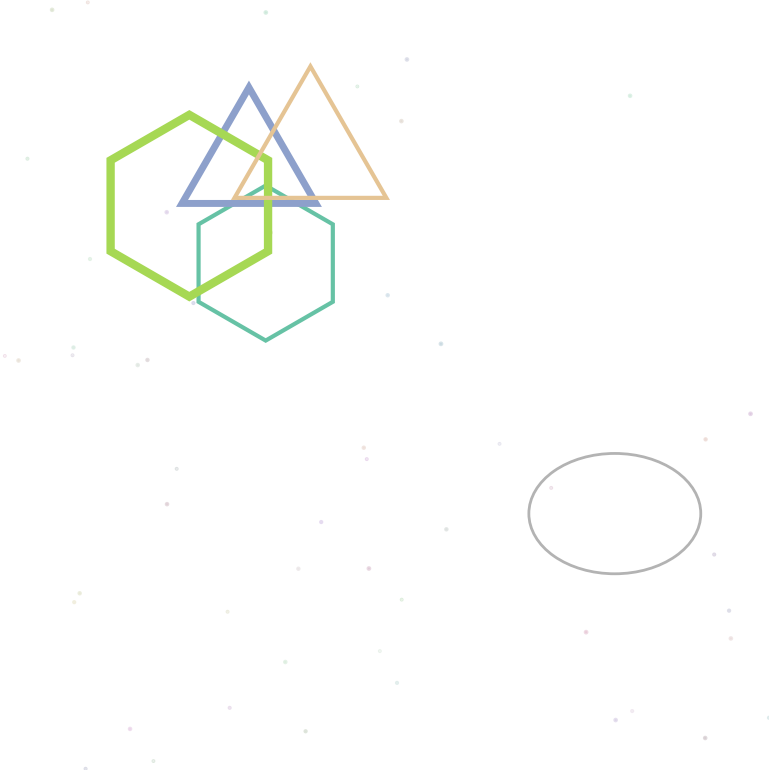[{"shape": "hexagon", "thickness": 1.5, "radius": 0.5, "center": [0.345, 0.658]}, {"shape": "triangle", "thickness": 2.5, "radius": 0.5, "center": [0.323, 0.786]}, {"shape": "hexagon", "thickness": 3, "radius": 0.59, "center": [0.246, 0.733]}, {"shape": "triangle", "thickness": 1.5, "radius": 0.57, "center": [0.403, 0.8]}, {"shape": "oval", "thickness": 1, "radius": 0.56, "center": [0.798, 0.333]}]